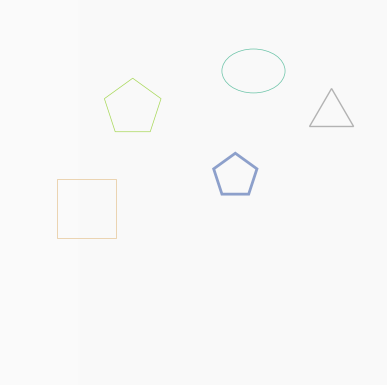[{"shape": "oval", "thickness": 0.5, "radius": 0.41, "center": [0.654, 0.816]}, {"shape": "pentagon", "thickness": 2, "radius": 0.29, "center": [0.607, 0.543]}, {"shape": "pentagon", "thickness": 0.5, "radius": 0.38, "center": [0.342, 0.72]}, {"shape": "square", "thickness": 0.5, "radius": 0.38, "center": [0.223, 0.458]}, {"shape": "triangle", "thickness": 1, "radius": 0.33, "center": [0.856, 0.704]}]